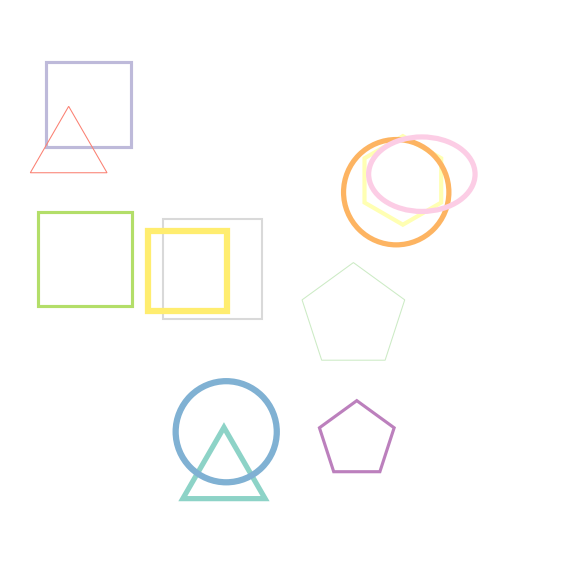[{"shape": "triangle", "thickness": 2.5, "radius": 0.41, "center": [0.388, 0.177]}, {"shape": "hexagon", "thickness": 2, "radius": 0.38, "center": [0.698, 0.687]}, {"shape": "square", "thickness": 1.5, "radius": 0.37, "center": [0.153, 0.818]}, {"shape": "triangle", "thickness": 0.5, "radius": 0.38, "center": [0.119, 0.738]}, {"shape": "circle", "thickness": 3, "radius": 0.44, "center": [0.392, 0.252]}, {"shape": "circle", "thickness": 2.5, "radius": 0.46, "center": [0.686, 0.666]}, {"shape": "square", "thickness": 1.5, "radius": 0.41, "center": [0.148, 0.551]}, {"shape": "oval", "thickness": 2.5, "radius": 0.46, "center": [0.73, 0.698]}, {"shape": "square", "thickness": 1, "radius": 0.43, "center": [0.368, 0.534]}, {"shape": "pentagon", "thickness": 1.5, "radius": 0.34, "center": [0.618, 0.237]}, {"shape": "pentagon", "thickness": 0.5, "radius": 0.47, "center": [0.612, 0.451]}, {"shape": "square", "thickness": 3, "radius": 0.34, "center": [0.325, 0.53]}]